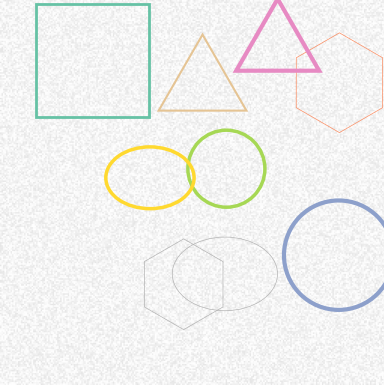[{"shape": "square", "thickness": 2, "radius": 0.74, "center": [0.24, 0.844]}, {"shape": "hexagon", "thickness": 0.5, "radius": 0.65, "center": [0.882, 0.785]}, {"shape": "circle", "thickness": 3, "radius": 0.71, "center": [0.88, 0.337]}, {"shape": "triangle", "thickness": 3, "radius": 0.62, "center": [0.721, 0.879]}, {"shape": "circle", "thickness": 2.5, "radius": 0.5, "center": [0.588, 0.562]}, {"shape": "oval", "thickness": 2.5, "radius": 0.57, "center": [0.389, 0.538]}, {"shape": "triangle", "thickness": 1.5, "radius": 0.66, "center": [0.526, 0.778]}, {"shape": "hexagon", "thickness": 0.5, "radius": 0.59, "center": [0.477, 0.262]}, {"shape": "oval", "thickness": 0.5, "radius": 0.68, "center": [0.584, 0.289]}]